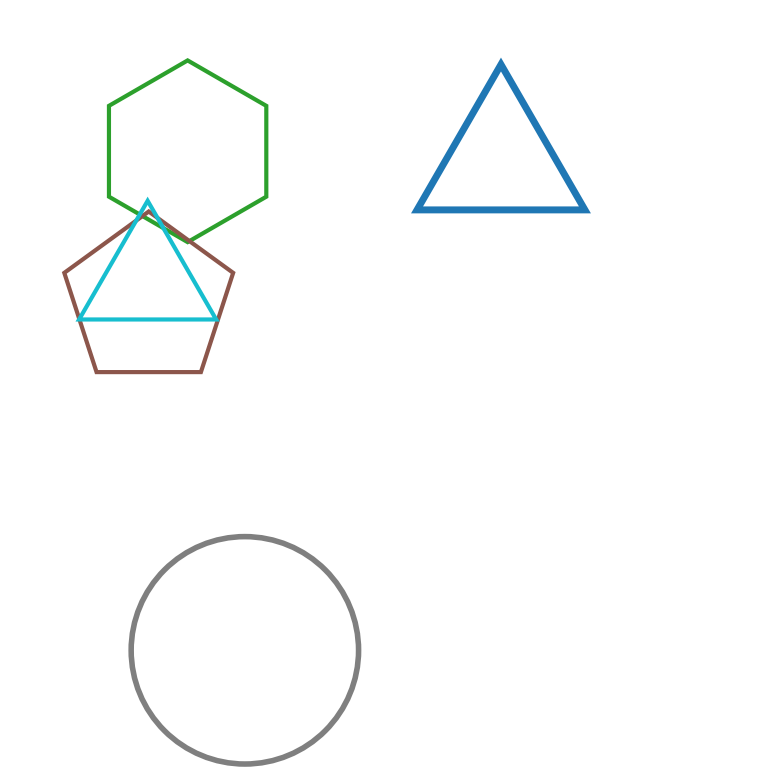[{"shape": "triangle", "thickness": 2.5, "radius": 0.63, "center": [0.651, 0.79]}, {"shape": "hexagon", "thickness": 1.5, "radius": 0.59, "center": [0.244, 0.804]}, {"shape": "pentagon", "thickness": 1.5, "radius": 0.58, "center": [0.193, 0.61]}, {"shape": "circle", "thickness": 2, "radius": 0.74, "center": [0.318, 0.155]}, {"shape": "triangle", "thickness": 1.5, "radius": 0.51, "center": [0.192, 0.636]}]